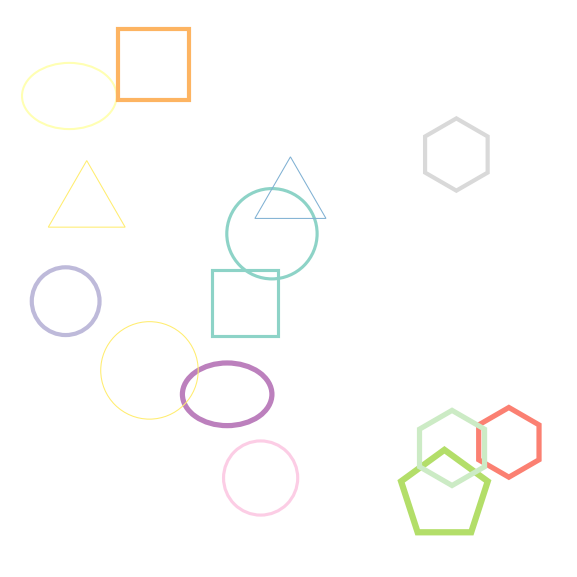[{"shape": "square", "thickness": 1.5, "radius": 0.29, "center": [0.424, 0.475]}, {"shape": "circle", "thickness": 1.5, "radius": 0.39, "center": [0.471, 0.594]}, {"shape": "oval", "thickness": 1, "radius": 0.41, "center": [0.12, 0.833]}, {"shape": "circle", "thickness": 2, "radius": 0.29, "center": [0.114, 0.478]}, {"shape": "hexagon", "thickness": 2.5, "radius": 0.3, "center": [0.881, 0.233]}, {"shape": "triangle", "thickness": 0.5, "radius": 0.36, "center": [0.503, 0.656]}, {"shape": "square", "thickness": 2, "radius": 0.31, "center": [0.266, 0.887]}, {"shape": "pentagon", "thickness": 3, "radius": 0.39, "center": [0.77, 0.141]}, {"shape": "circle", "thickness": 1.5, "radius": 0.32, "center": [0.451, 0.171]}, {"shape": "hexagon", "thickness": 2, "radius": 0.31, "center": [0.79, 0.732]}, {"shape": "oval", "thickness": 2.5, "radius": 0.39, "center": [0.393, 0.316]}, {"shape": "hexagon", "thickness": 2.5, "radius": 0.33, "center": [0.783, 0.223]}, {"shape": "circle", "thickness": 0.5, "radius": 0.42, "center": [0.259, 0.358]}, {"shape": "triangle", "thickness": 0.5, "radius": 0.38, "center": [0.15, 0.644]}]